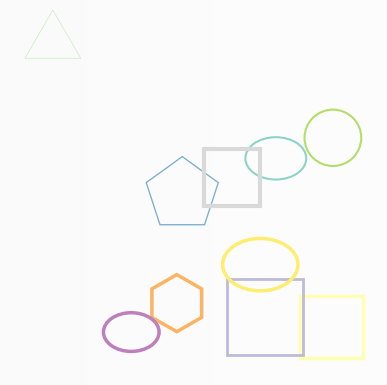[{"shape": "oval", "thickness": 1.5, "radius": 0.39, "center": [0.712, 0.589]}, {"shape": "square", "thickness": 2.5, "radius": 0.41, "center": [0.855, 0.151]}, {"shape": "square", "thickness": 2, "radius": 0.49, "center": [0.684, 0.177]}, {"shape": "pentagon", "thickness": 1, "radius": 0.49, "center": [0.47, 0.495]}, {"shape": "hexagon", "thickness": 2.5, "radius": 0.37, "center": [0.456, 0.213]}, {"shape": "circle", "thickness": 1.5, "radius": 0.37, "center": [0.859, 0.642]}, {"shape": "square", "thickness": 3, "radius": 0.37, "center": [0.599, 0.539]}, {"shape": "oval", "thickness": 2.5, "radius": 0.36, "center": [0.339, 0.138]}, {"shape": "triangle", "thickness": 0.5, "radius": 0.42, "center": [0.136, 0.89]}, {"shape": "oval", "thickness": 2.5, "radius": 0.49, "center": [0.672, 0.313]}]